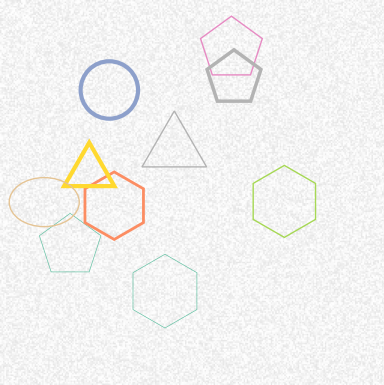[{"shape": "hexagon", "thickness": 0.5, "radius": 0.48, "center": [0.428, 0.244]}, {"shape": "pentagon", "thickness": 0.5, "radius": 0.42, "center": [0.182, 0.362]}, {"shape": "hexagon", "thickness": 2, "radius": 0.44, "center": [0.297, 0.466]}, {"shape": "circle", "thickness": 3, "radius": 0.37, "center": [0.284, 0.766]}, {"shape": "pentagon", "thickness": 1, "radius": 0.42, "center": [0.601, 0.874]}, {"shape": "hexagon", "thickness": 1, "radius": 0.47, "center": [0.739, 0.477]}, {"shape": "triangle", "thickness": 3, "radius": 0.38, "center": [0.232, 0.554]}, {"shape": "oval", "thickness": 1, "radius": 0.45, "center": [0.115, 0.475]}, {"shape": "triangle", "thickness": 1, "radius": 0.48, "center": [0.453, 0.615]}, {"shape": "pentagon", "thickness": 2.5, "radius": 0.37, "center": [0.608, 0.797]}]